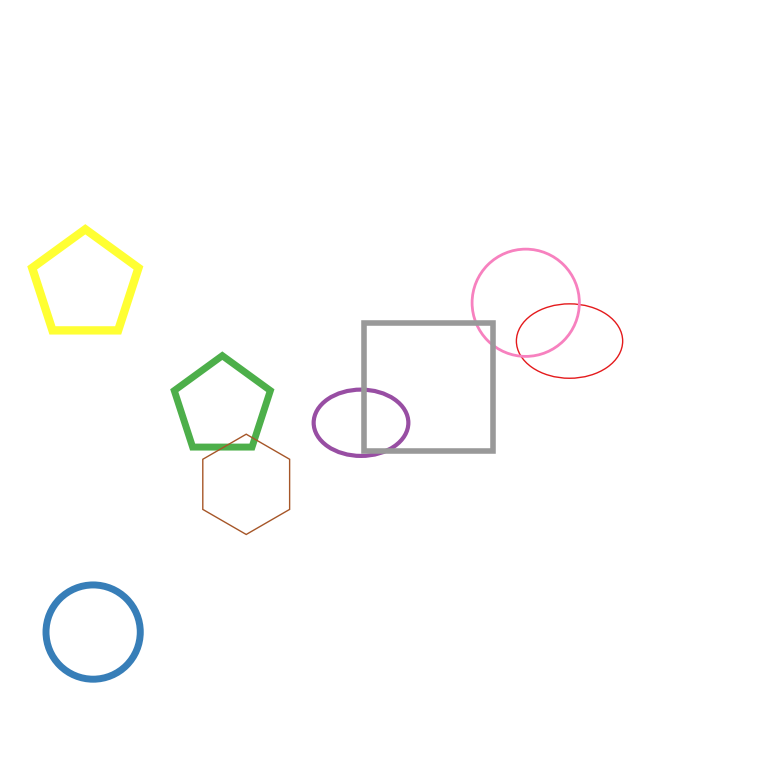[{"shape": "oval", "thickness": 0.5, "radius": 0.35, "center": [0.74, 0.557]}, {"shape": "circle", "thickness": 2.5, "radius": 0.31, "center": [0.121, 0.179]}, {"shape": "pentagon", "thickness": 2.5, "radius": 0.33, "center": [0.289, 0.472]}, {"shape": "oval", "thickness": 1.5, "radius": 0.31, "center": [0.469, 0.451]}, {"shape": "pentagon", "thickness": 3, "radius": 0.36, "center": [0.111, 0.63]}, {"shape": "hexagon", "thickness": 0.5, "radius": 0.33, "center": [0.32, 0.371]}, {"shape": "circle", "thickness": 1, "radius": 0.35, "center": [0.683, 0.607]}, {"shape": "square", "thickness": 2, "radius": 0.42, "center": [0.557, 0.498]}]